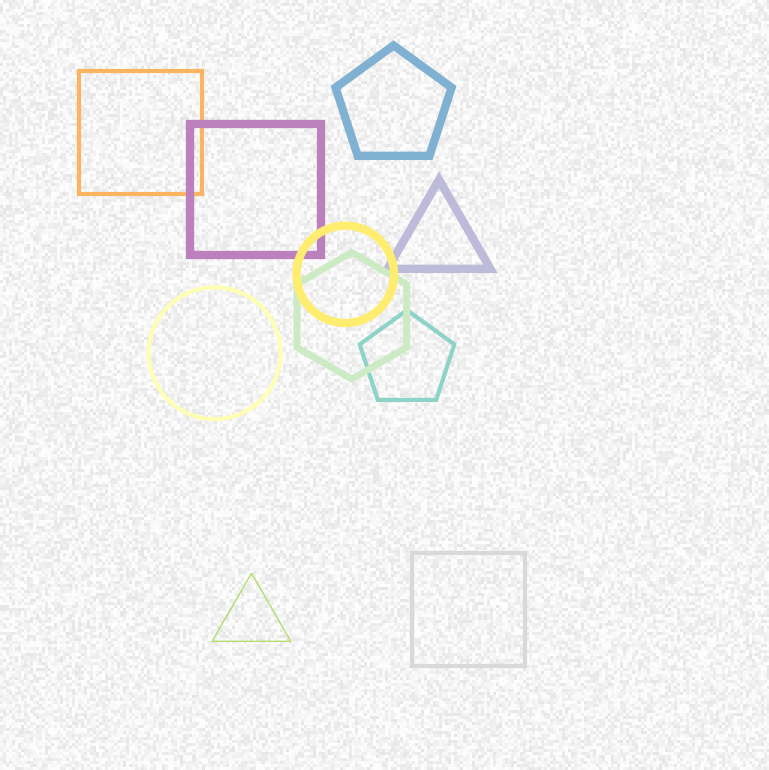[{"shape": "pentagon", "thickness": 1.5, "radius": 0.32, "center": [0.529, 0.533]}, {"shape": "circle", "thickness": 1.5, "radius": 0.43, "center": [0.279, 0.541]}, {"shape": "triangle", "thickness": 3, "radius": 0.39, "center": [0.57, 0.689]}, {"shape": "pentagon", "thickness": 3, "radius": 0.4, "center": [0.511, 0.862]}, {"shape": "square", "thickness": 1.5, "radius": 0.4, "center": [0.182, 0.828]}, {"shape": "triangle", "thickness": 0.5, "radius": 0.3, "center": [0.327, 0.197]}, {"shape": "square", "thickness": 1.5, "radius": 0.37, "center": [0.608, 0.208]}, {"shape": "square", "thickness": 3, "radius": 0.43, "center": [0.332, 0.754]}, {"shape": "hexagon", "thickness": 2.5, "radius": 0.41, "center": [0.457, 0.59]}, {"shape": "circle", "thickness": 3, "radius": 0.32, "center": [0.448, 0.644]}]